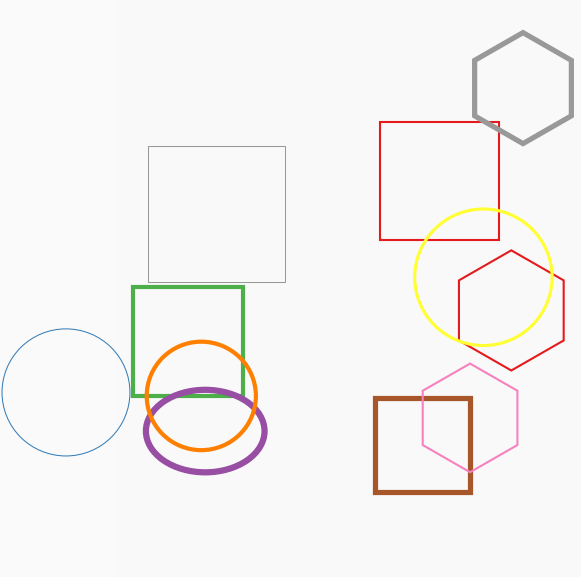[{"shape": "hexagon", "thickness": 1, "radius": 0.52, "center": [0.88, 0.462]}, {"shape": "square", "thickness": 1, "radius": 0.51, "center": [0.757, 0.686]}, {"shape": "circle", "thickness": 0.5, "radius": 0.55, "center": [0.114, 0.32]}, {"shape": "square", "thickness": 2, "radius": 0.47, "center": [0.323, 0.408]}, {"shape": "oval", "thickness": 3, "radius": 0.51, "center": [0.353, 0.253]}, {"shape": "circle", "thickness": 2, "radius": 0.47, "center": [0.346, 0.314]}, {"shape": "circle", "thickness": 1.5, "radius": 0.59, "center": [0.832, 0.519]}, {"shape": "square", "thickness": 2.5, "radius": 0.41, "center": [0.727, 0.229]}, {"shape": "hexagon", "thickness": 1, "radius": 0.47, "center": [0.809, 0.276]}, {"shape": "square", "thickness": 0.5, "radius": 0.59, "center": [0.373, 0.629]}, {"shape": "hexagon", "thickness": 2.5, "radius": 0.48, "center": [0.9, 0.847]}]